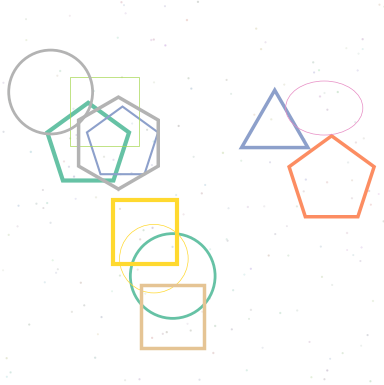[{"shape": "circle", "thickness": 2, "radius": 0.55, "center": [0.449, 0.283]}, {"shape": "pentagon", "thickness": 3, "radius": 0.56, "center": [0.229, 0.621]}, {"shape": "pentagon", "thickness": 2.5, "radius": 0.58, "center": [0.861, 0.531]}, {"shape": "triangle", "thickness": 2.5, "radius": 0.5, "center": [0.714, 0.666]}, {"shape": "pentagon", "thickness": 1.5, "radius": 0.49, "center": [0.318, 0.626]}, {"shape": "oval", "thickness": 0.5, "radius": 0.5, "center": [0.842, 0.719]}, {"shape": "square", "thickness": 0.5, "radius": 0.45, "center": [0.272, 0.71]}, {"shape": "square", "thickness": 3, "radius": 0.41, "center": [0.377, 0.396]}, {"shape": "circle", "thickness": 0.5, "radius": 0.45, "center": [0.4, 0.328]}, {"shape": "square", "thickness": 2.5, "radius": 0.41, "center": [0.449, 0.179]}, {"shape": "circle", "thickness": 2, "radius": 0.54, "center": [0.132, 0.761]}, {"shape": "hexagon", "thickness": 2.5, "radius": 0.6, "center": [0.308, 0.628]}]